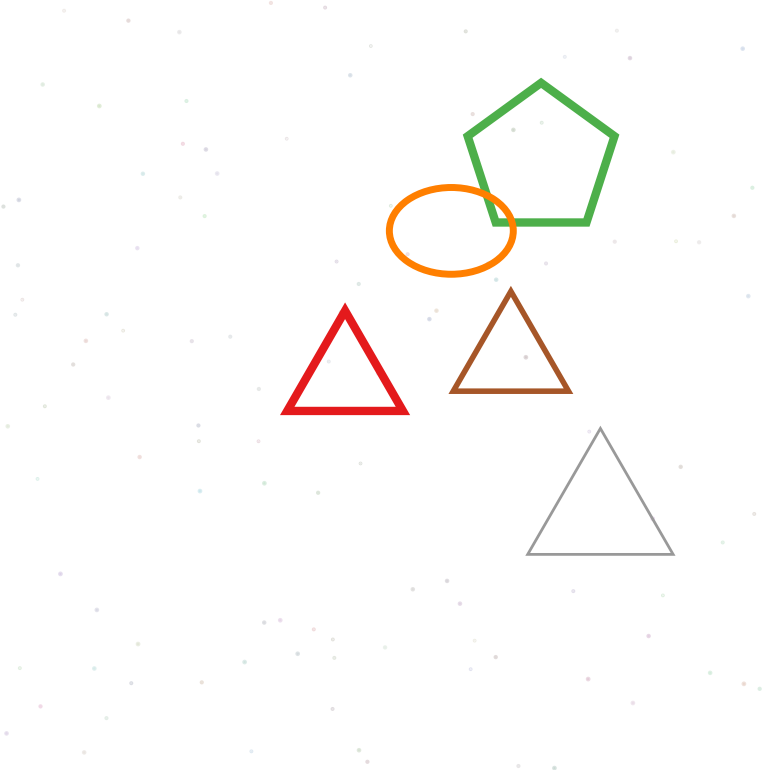[{"shape": "triangle", "thickness": 3, "radius": 0.43, "center": [0.448, 0.51]}, {"shape": "pentagon", "thickness": 3, "radius": 0.5, "center": [0.703, 0.792]}, {"shape": "oval", "thickness": 2.5, "radius": 0.4, "center": [0.586, 0.7]}, {"shape": "triangle", "thickness": 2, "radius": 0.43, "center": [0.663, 0.535]}, {"shape": "triangle", "thickness": 1, "radius": 0.55, "center": [0.78, 0.335]}]